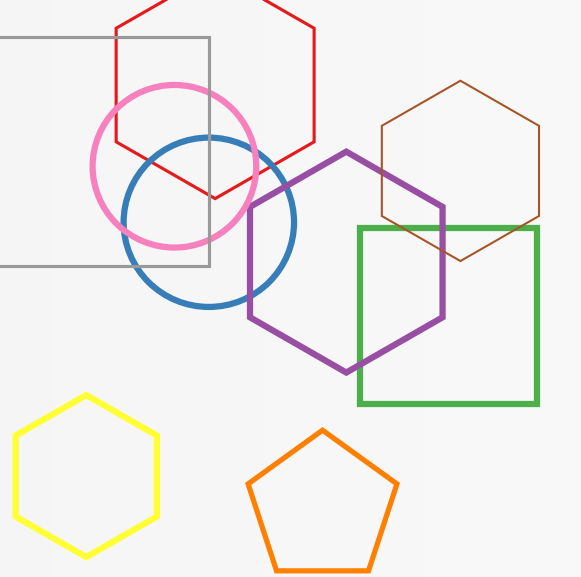[{"shape": "hexagon", "thickness": 1.5, "radius": 0.98, "center": [0.37, 0.852]}, {"shape": "circle", "thickness": 3, "radius": 0.73, "center": [0.359, 0.614]}, {"shape": "square", "thickness": 3, "radius": 0.76, "center": [0.772, 0.451]}, {"shape": "hexagon", "thickness": 3, "radius": 0.96, "center": [0.596, 0.545]}, {"shape": "pentagon", "thickness": 2.5, "radius": 0.67, "center": [0.555, 0.12]}, {"shape": "hexagon", "thickness": 3, "radius": 0.7, "center": [0.148, 0.175]}, {"shape": "hexagon", "thickness": 1, "radius": 0.78, "center": [0.792, 0.703]}, {"shape": "circle", "thickness": 3, "radius": 0.7, "center": [0.3, 0.711]}, {"shape": "square", "thickness": 1.5, "radius": 0.99, "center": [0.16, 0.737]}]